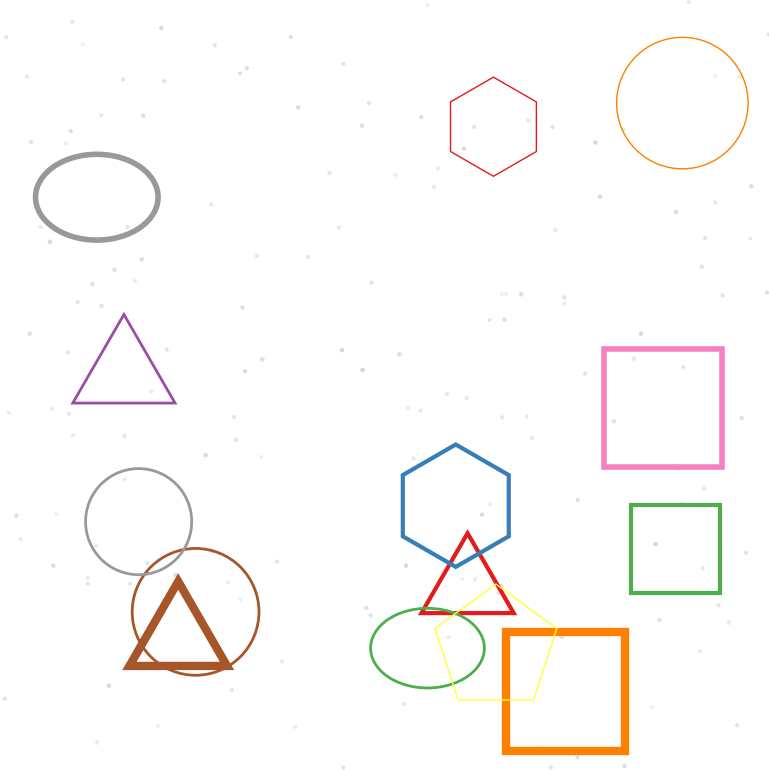[{"shape": "hexagon", "thickness": 0.5, "radius": 0.32, "center": [0.641, 0.835]}, {"shape": "triangle", "thickness": 1.5, "radius": 0.35, "center": [0.607, 0.238]}, {"shape": "hexagon", "thickness": 1.5, "radius": 0.4, "center": [0.592, 0.343]}, {"shape": "oval", "thickness": 1, "radius": 0.37, "center": [0.555, 0.158]}, {"shape": "square", "thickness": 1.5, "radius": 0.29, "center": [0.877, 0.287]}, {"shape": "triangle", "thickness": 1, "radius": 0.38, "center": [0.161, 0.515]}, {"shape": "circle", "thickness": 0.5, "radius": 0.43, "center": [0.886, 0.866]}, {"shape": "square", "thickness": 3, "radius": 0.39, "center": [0.734, 0.102]}, {"shape": "pentagon", "thickness": 0.5, "radius": 0.42, "center": [0.644, 0.158]}, {"shape": "triangle", "thickness": 3, "radius": 0.37, "center": [0.231, 0.172]}, {"shape": "circle", "thickness": 1, "radius": 0.41, "center": [0.254, 0.205]}, {"shape": "square", "thickness": 2, "radius": 0.38, "center": [0.861, 0.47]}, {"shape": "circle", "thickness": 1, "radius": 0.34, "center": [0.18, 0.323]}, {"shape": "oval", "thickness": 2, "radius": 0.4, "center": [0.126, 0.744]}]